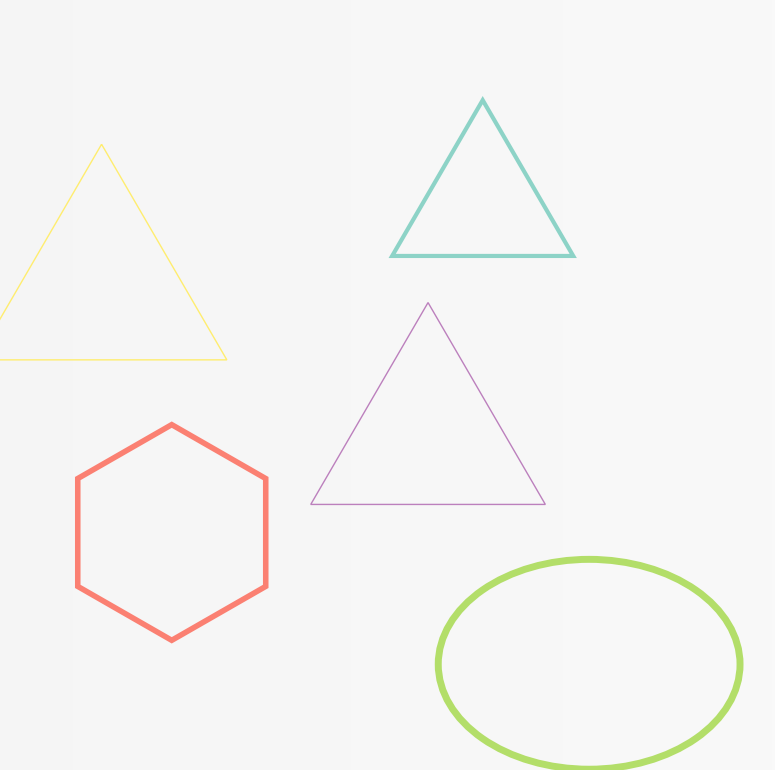[{"shape": "triangle", "thickness": 1.5, "radius": 0.67, "center": [0.623, 0.735]}, {"shape": "hexagon", "thickness": 2, "radius": 0.7, "center": [0.222, 0.308]}, {"shape": "oval", "thickness": 2.5, "radius": 0.97, "center": [0.76, 0.137]}, {"shape": "triangle", "thickness": 0.5, "radius": 0.87, "center": [0.552, 0.432]}, {"shape": "triangle", "thickness": 0.5, "radius": 0.93, "center": [0.131, 0.626]}]